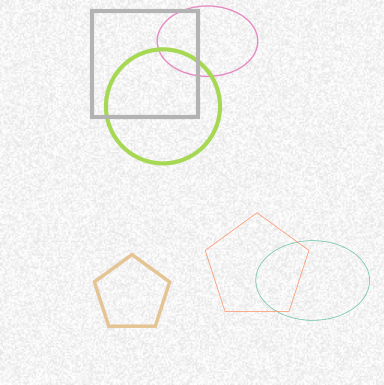[{"shape": "oval", "thickness": 0.5, "radius": 0.74, "center": [0.812, 0.271]}, {"shape": "pentagon", "thickness": 0.5, "radius": 0.71, "center": [0.668, 0.306]}, {"shape": "oval", "thickness": 1, "radius": 0.65, "center": [0.539, 0.893]}, {"shape": "circle", "thickness": 3, "radius": 0.74, "center": [0.423, 0.724]}, {"shape": "pentagon", "thickness": 2.5, "radius": 0.51, "center": [0.343, 0.236]}, {"shape": "square", "thickness": 3, "radius": 0.69, "center": [0.377, 0.833]}]